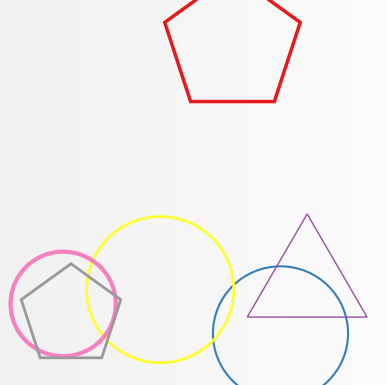[{"shape": "pentagon", "thickness": 2.5, "radius": 0.92, "center": [0.6, 0.885]}, {"shape": "circle", "thickness": 1.5, "radius": 0.87, "center": [0.724, 0.134]}, {"shape": "triangle", "thickness": 1, "radius": 0.89, "center": [0.793, 0.266]}, {"shape": "circle", "thickness": 2, "radius": 0.95, "center": [0.413, 0.248]}, {"shape": "circle", "thickness": 3, "radius": 0.68, "center": [0.163, 0.211]}, {"shape": "pentagon", "thickness": 2, "radius": 0.68, "center": [0.183, 0.18]}]